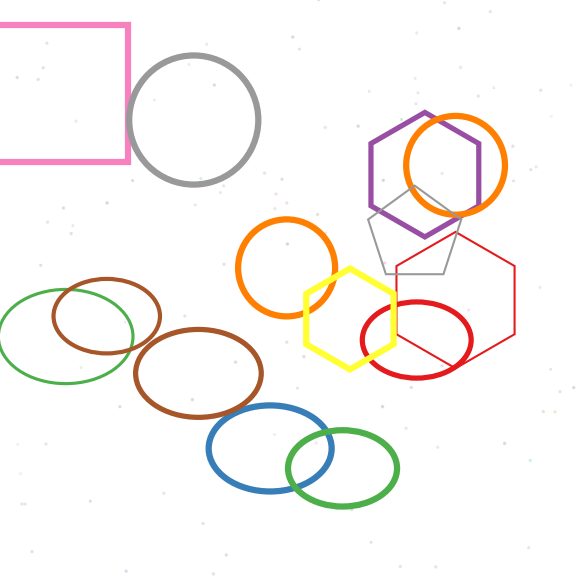[{"shape": "oval", "thickness": 2.5, "radius": 0.47, "center": [0.722, 0.41]}, {"shape": "hexagon", "thickness": 1, "radius": 0.59, "center": [0.789, 0.479]}, {"shape": "oval", "thickness": 3, "radius": 0.53, "center": [0.468, 0.223]}, {"shape": "oval", "thickness": 3, "radius": 0.47, "center": [0.593, 0.188]}, {"shape": "oval", "thickness": 1.5, "radius": 0.58, "center": [0.114, 0.416]}, {"shape": "hexagon", "thickness": 2.5, "radius": 0.54, "center": [0.736, 0.697]}, {"shape": "circle", "thickness": 3, "radius": 0.43, "center": [0.789, 0.713]}, {"shape": "circle", "thickness": 3, "radius": 0.42, "center": [0.496, 0.535]}, {"shape": "hexagon", "thickness": 3, "radius": 0.44, "center": [0.606, 0.447]}, {"shape": "oval", "thickness": 2.5, "radius": 0.54, "center": [0.344, 0.353]}, {"shape": "oval", "thickness": 2, "radius": 0.46, "center": [0.185, 0.452]}, {"shape": "square", "thickness": 3, "radius": 0.59, "center": [0.103, 0.837]}, {"shape": "pentagon", "thickness": 1, "radius": 0.42, "center": [0.718, 0.593]}, {"shape": "circle", "thickness": 3, "radius": 0.56, "center": [0.335, 0.791]}]